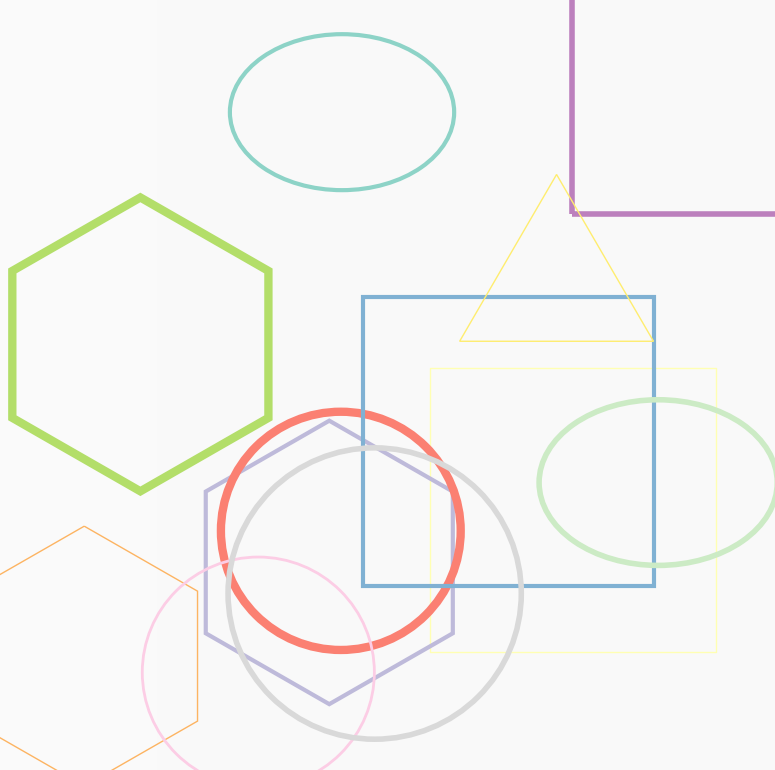[{"shape": "oval", "thickness": 1.5, "radius": 0.72, "center": [0.441, 0.854]}, {"shape": "square", "thickness": 0.5, "radius": 0.92, "center": [0.74, 0.338]}, {"shape": "hexagon", "thickness": 1.5, "radius": 0.92, "center": [0.425, 0.27]}, {"shape": "circle", "thickness": 3, "radius": 0.77, "center": [0.44, 0.311]}, {"shape": "square", "thickness": 1.5, "radius": 0.94, "center": [0.656, 0.427]}, {"shape": "hexagon", "thickness": 0.5, "radius": 0.84, "center": [0.109, 0.148]}, {"shape": "hexagon", "thickness": 3, "radius": 0.95, "center": [0.181, 0.553]}, {"shape": "circle", "thickness": 1, "radius": 0.75, "center": [0.333, 0.127]}, {"shape": "circle", "thickness": 2, "radius": 0.95, "center": [0.483, 0.229]}, {"shape": "square", "thickness": 2, "radius": 0.8, "center": [0.898, 0.882]}, {"shape": "oval", "thickness": 2, "radius": 0.77, "center": [0.849, 0.373]}, {"shape": "triangle", "thickness": 0.5, "radius": 0.72, "center": [0.718, 0.629]}]